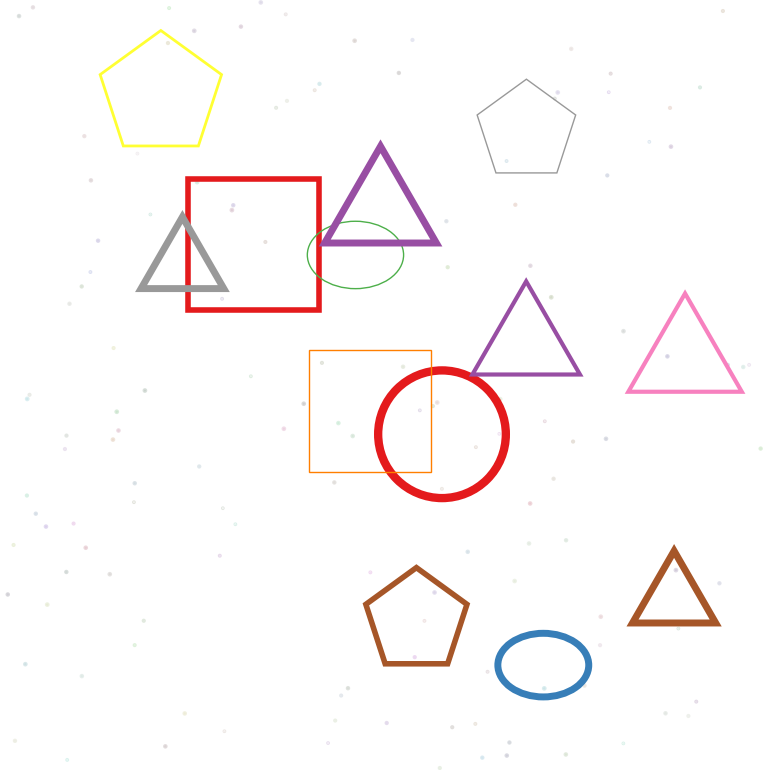[{"shape": "square", "thickness": 2, "radius": 0.43, "center": [0.33, 0.682]}, {"shape": "circle", "thickness": 3, "radius": 0.41, "center": [0.574, 0.436]}, {"shape": "oval", "thickness": 2.5, "radius": 0.3, "center": [0.706, 0.136]}, {"shape": "oval", "thickness": 0.5, "radius": 0.31, "center": [0.462, 0.669]}, {"shape": "triangle", "thickness": 2.5, "radius": 0.42, "center": [0.494, 0.726]}, {"shape": "triangle", "thickness": 1.5, "radius": 0.4, "center": [0.683, 0.554]}, {"shape": "square", "thickness": 0.5, "radius": 0.4, "center": [0.481, 0.467]}, {"shape": "pentagon", "thickness": 1, "radius": 0.41, "center": [0.209, 0.878]}, {"shape": "triangle", "thickness": 2.5, "radius": 0.31, "center": [0.875, 0.222]}, {"shape": "pentagon", "thickness": 2, "radius": 0.35, "center": [0.541, 0.194]}, {"shape": "triangle", "thickness": 1.5, "radius": 0.43, "center": [0.89, 0.534]}, {"shape": "triangle", "thickness": 2.5, "radius": 0.31, "center": [0.237, 0.656]}, {"shape": "pentagon", "thickness": 0.5, "radius": 0.34, "center": [0.684, 0.83]}]